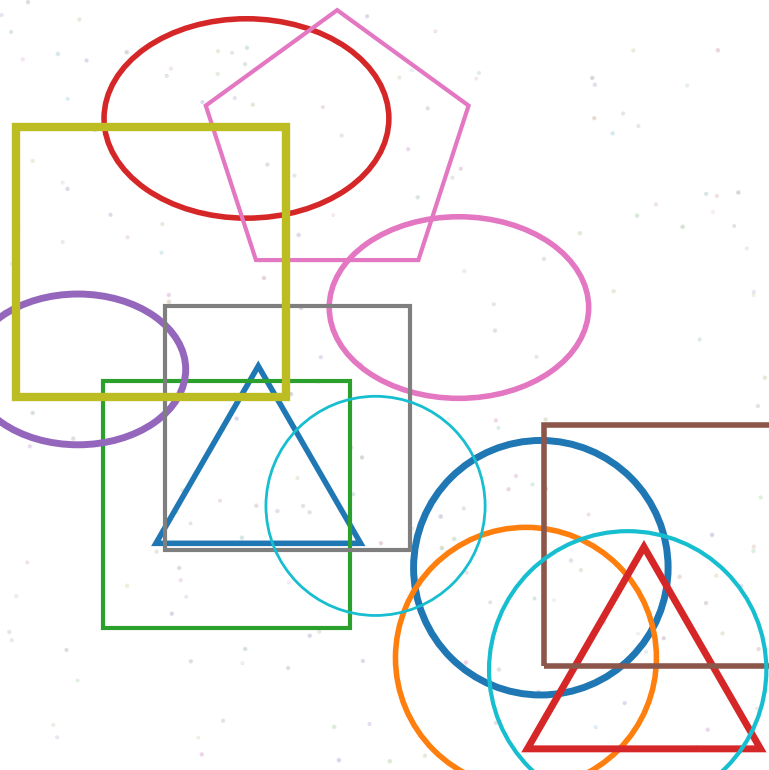[{"shape": "triangle", "thickness": 2, "radius": 0.77, "center": [0.335, 0.371]}, {"shape": "circle", "thickness": 2.5, "radius": 0.83, "center": [0.702, 0.263]}, {"shape": "circle", "thickness": 2, "radius": 0.85, "center": [0.683, 0.146]}, {"shape": "square", "thickness": 1.5, "radius": 0.8, "center": [0.294, 0.345]}, {"shape": "triangle", "thickness": 2.5, "radius": 0.87, "center": [0.836, 0.115]}, {"shape": "oval", "thickness": 2, "radius": 0.92, "center": [0.32, 0.846]}, {"shape": "oval", "thickness": 2.5, "radius": 0.7, "center": [0.101, 0.52]}, {"shape": "square", "thickness": 2, "radius": 0.78, "center": [0.863, 0.292]}, {"shape": "pentagon", "thickness": 1.5, "radius": 0.9, "center": [0.438, 0.807]}, {"shape": "oval", "thickness": 2, "radius": 0.84, "center": [0.596, 0.601]}, {"shape": "square", "thickness": 1.5, "radius": 0.79, "center": [0.373, 0.444]}, {"shape": "square", "thickness": 3, "radius": 0.88, "center": [0.196, 0.66]}, {"shape": "circle", "thickness": 1.5, "radius": 0.9, "center": [0.815, 0.13]}, {"shape": "circle", "thickness": 1, "radius": 0.71, "center": [0.488, 0.343]}]